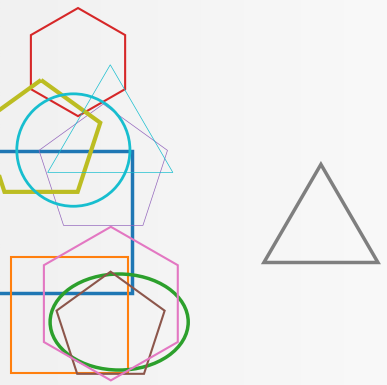[{"shape": "square", "thickness": 2.5, "radius": 0.92, "center": [0.157, 0.423]}, {"shape": "square", "thickness": 1.5, "radius": 0.75, "center": [0.18, 0.181]}, {"shape": "oval", "thickness": 2.5, "radius": 0.89, "center": [0.308, 0.164]}, {"shape": "hexagon", "thickness": 1.5, "radius": 0.7, "center": [0.201, 0.839]}, {"shape": "pentagon", "thickness": 0.5, "radius": 0.87, "center": [0.266, 0.556]}, {"shape": "pentagon", "thickness": 1.5, "radius": 0.73, "center": [0.285, 0.148]}, {"shape": "hexagon", "thickness": 1.5, "radius": 1.0, "center": [0.286, 0.211]}, {"shape": "triangle", "thickness": 2.5, "radius": 0.85, "center": [0.828, 0.403]}, {"shape": "pentagon", "thickness": 3, "radius": 0.8, "center": [0.106, 0.632]}, {"shape": "circle", "thickness": 2, "radius": 0.73, "center": [0.189, 0.61]}, {"shape": "triangle", "thickness": 0.5, "radius": 0.93, "center": [0.285, 0.645]}]